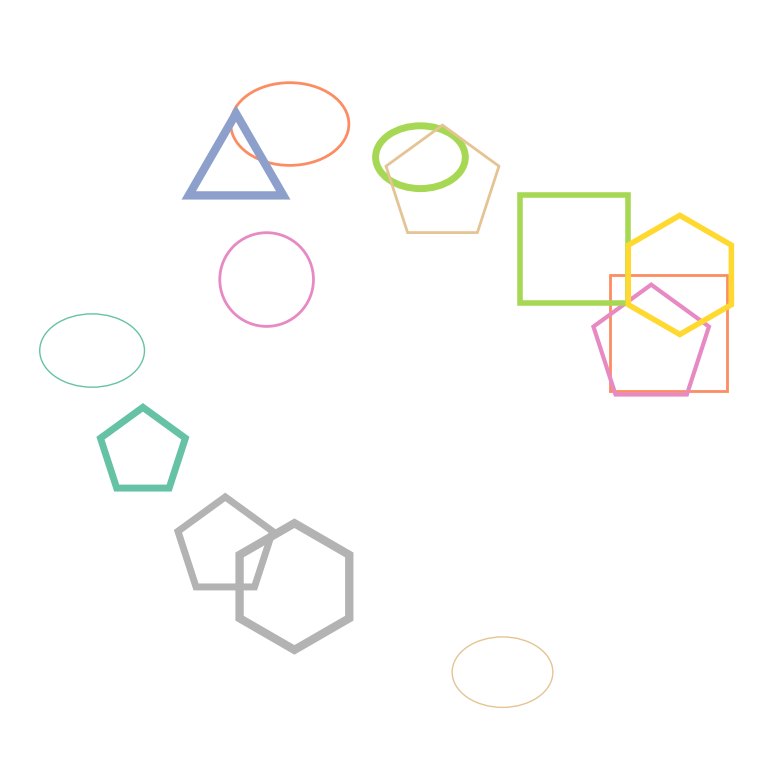[{"shape": "oval", "thickness": 0.5, "radius": 0.34, "center": [0.12, 0.545]}, {"shape": "pentagon", "thickness": 2.5, "radius": 0.29, "center": [0.186, 0.413]}, {"shape": "oval", "thickness": 1, "radius": 0.38, "center": [0.376, 0.839]}, {"shape": "square", "thickness": 1, "radius": 0.38, "center": [0.868, 0.567]}, {"shape": "triangle", "thickness": 3, "radius": 0.35, "center": [0.307, 0.782]}, {"shape": "pentagon", "thickness": 1.5, "radius": 0.39, "center": [0.846, 0.551]}, {"shape": "circle", "thickness": 1, "radius": 0.3, "center": [0.346, 0.637]}, {"shape": "square", "thickness": 2, "radius": 0.35, "center": [0.745, 0.677]}, {"shape": "oval", "thickness": 2.5, "radius": 0.29, "center": [0.546, 0.796]}, {"shape": "hexagon", "thickness": 2, "radius": 0.39, "center": [0.883, 0.643]}, {"shape": "oval", "thickness": 0.5, "radius": 0.33, "center": [0.653, 0.127]}, {"shape": "pentagon", "thickness": 1, "radius": 0.39, "center": [0.575, 0.76]}, {"shape": "hexagon", "thickness": 3, "radius": 0.41, "center": [0.382, 0.238]}, {"shape": "pentagon", "thickness": 2.5, "radius": 0.32, "center": [0.293, 0.29]}]